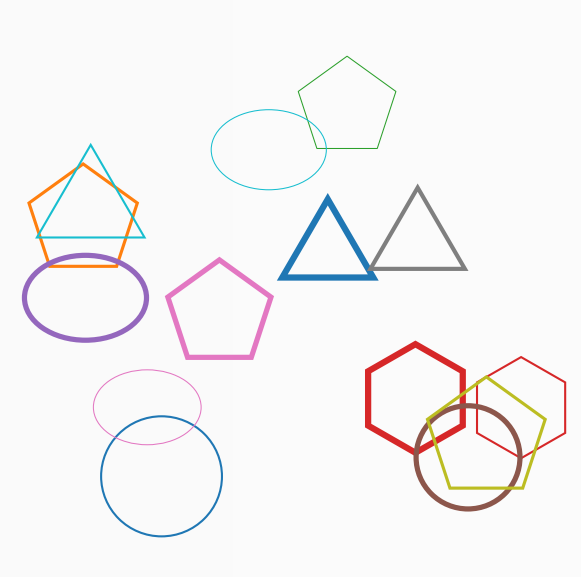[{"shape": "circle", "thickness": 1, "radius": 0.52, "center": [0.278, 0.174]}, {"shape": "triangle", "thickness": 3, "radius": 0.45, "center": [0.564, 0.564]}, {"shape": "pentagon", "thickness": 1.5, "radius": 0.49, "center": [0.143, 0.617]}, {"shape": "pentagon", "thickness": 0.5, "radius": 0.44, "center": [0.597, 0.813]}, {"shape": "hexagon", "thickness": 1, "radius": 0.44, "center": [0.897, 0.293]}, {"shape": "hexagon", "thickness": 3, "radius": 0.47, "center": [0.715, 0.309]}, {"shape": "oval", "thickness": 2.5, "radius": 0.52, "center": [0.147, 0.484]}, {"shape": "circle", "thickness": 2.5, "radius": 0.45, "center": [0.805, 0.207]}, {"shape": "oval", "thickness": 0.5, "radius": 0.46, "center": [0.253, 0.294]}, {"shape": "pentagon", "thickness": 2.5, "radius": 0.47, "center": [0.378, 0.456]}, {"shape": "triangle", "thickness": 2, "radius": 0.47, "center": [0.719, 0.58]}, {"shape": "pentagon", "thickness": 1.5, "radius": 0.53, "center": [0.837, 0.24]}, {"shape": "triangle", "thickness": 1, "radius": 0.53, "center": [0.156, 0.641]}, {"shape": "oval", "thickness": 0.5, "radius": 0.5, "center": [0.462, 0.74]}]